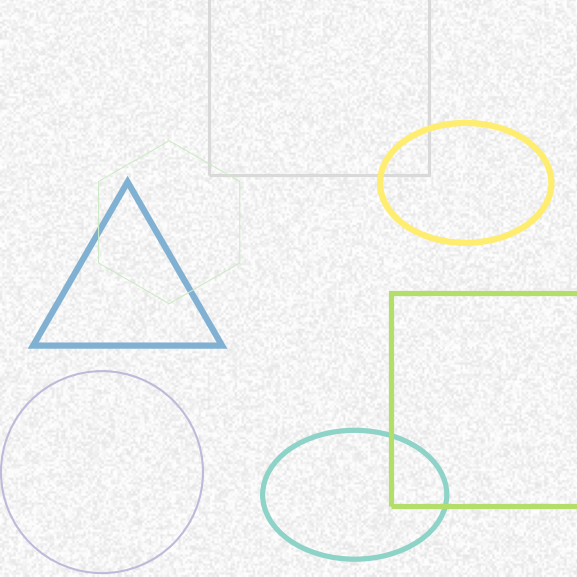[{"shape": "oval", "thickness": 2.5, "radius": 0.8, "center": [0.614, 0.142]}, {"shape": "circle", "thickness": 1, "radius": 0.87, "center": [0.177, 0.182]}, {"shape": "triangle", "thickness": 3, "radius": 0.94, "center": [0.221, 0.495]}, {"shape": "square", "thickness": 2.5, "radius": 0.92, "center": [0.86, 0.307]}, {"shape": "square", "thickness": 1.5, "radius": 0.95, "center": [0.552, 0.887]}, {"shape": "hexagon", "thickness": 0.5, "radius": 0.71, "center": [0.293, 0.614]}, {"shape": "oval", "thickness": 3, "radius": 0.74, "center": [0.806, 0.682]}]